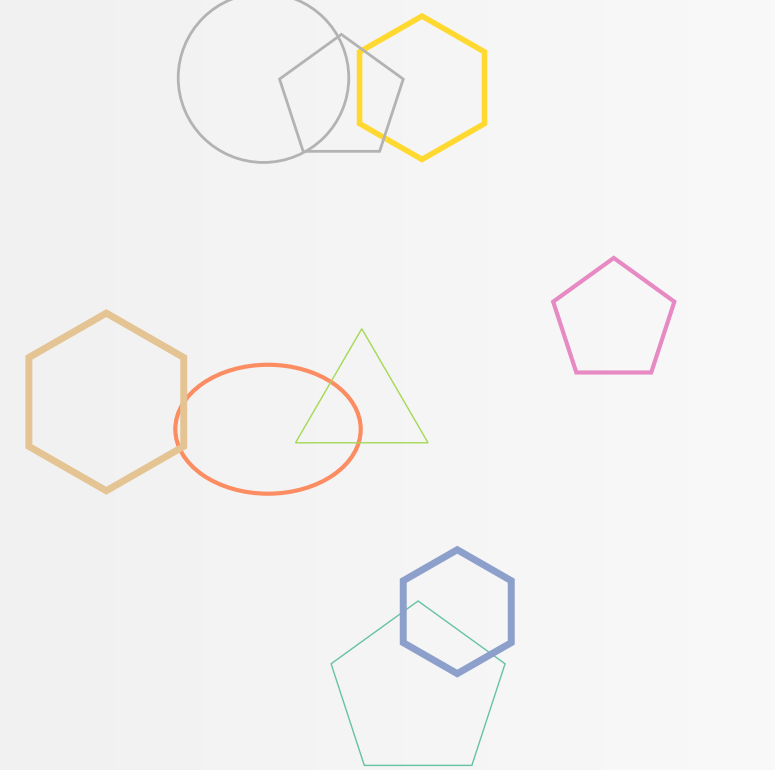[{"shape": "pentagon", "thickness": 0.5, "radius": 0.59, "center": [0.539, 0.101]}, {"shape": "oval", "thickness": 1.5, "radius": 0.6, "center": [0.346, 0.443]}, {"shape": "hexagon", "thickness": 2.5, "radius": 0.4, "center": [0.59, 0.206]}, {"shape": "pentagon", "thickness": 1.5, "radius": 0.41, "center": [0.792, 0.583]}, {"shape": "triangle", "thickness": 0.5, "radius": 0.49, "center": [0.467, 0.474]}, {"shape": "hexagon", "thickness": 2, "radius": 0.47, "center": [0.545, 0.886]}, {"shape": "hexagon", "thickness": 2.5, "radius": 0.58, "center": [0.137, 0.478]}, {"shape": "circle", "thickness": 1, "radius": 0.55, "center": [0.34, 0.899]}, {"shape": "pentagon", "thickness": 1, "radius": 0.42, "center": [0.441, 0.871]}]